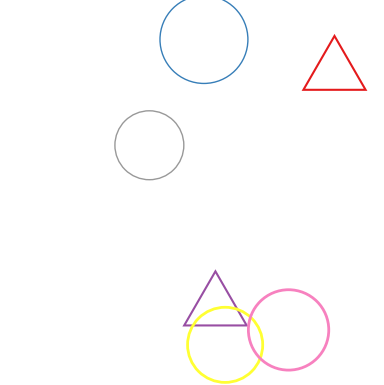[{"shape": "triangle", "thickness": 1.5, "radius": 0.47, "center": [0.869, 0.813]}, {"shape": "circle", "thickness": 1, "radius": 0.57, "center": [0.53, 0.897]}, {"shape": "triangle", "thickness": 1.5, "radius": 0.47, "center": [0.56, 0.202]}, {"shape": "circle", "thickness": 2, "radius": 0.49, "center": [0.585, 0.104]}, {"shape": "circle", "thickness": 2, "radius": 0.52, "center": [0.75, 0.143]}, {"shape": "circle", "thickness": 1, "radius": 0.45, "center": [0.388, 0.623]}]